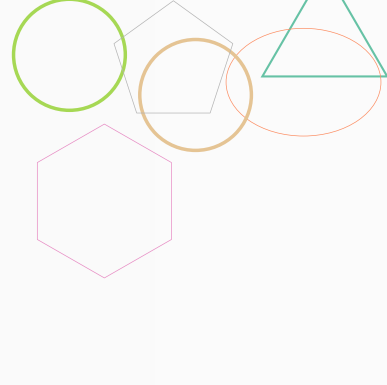[{"shape": "triangle", "thickness": 1.5, "radius": 0.93, "center": [0.838, 0.894]}, {"shape": "oval", "thickness": 0.5, "radius": 1.0, "center": [0.783, 0.787]}, {"shape": "hexagon", "thickness": 0.5, "radius": 1.0, "center": [0.269, 0.478]}, {"shape": "circle", "thickness": 2.5, "radius": 0.72, "center": [0.179, 0.858]}, {"shape": "circle", "thickness": 2.5, "radius": 0.72, "center": [0.505, 0.753]}, {"shape": "pentagon", "thickness": 0.5, "radius": 0.81, "center": [0.447, 0.837]}]